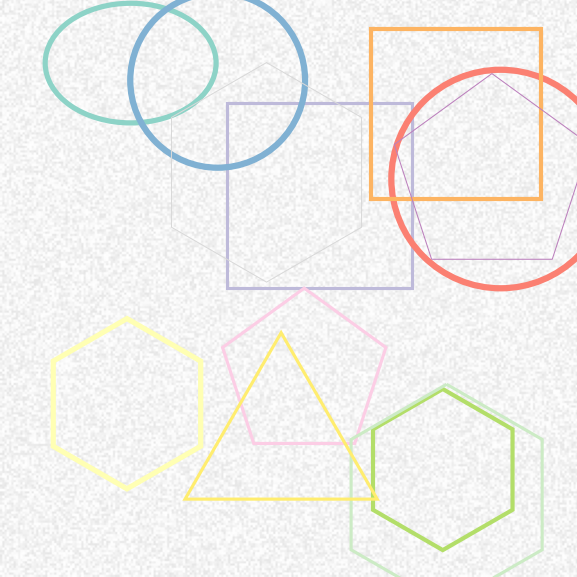[{"shape": "oval", "thickness": 2.5, "radius": 0.74, "center": [0.226, 0.89]}, {"shape": "hexagon", "thickness": 2.5, "radius": 0.74, "center": [0.22, 0.3]}, {"shape": "square", "thickness": 1.5, "radius": 0.8, "center": [0.553, 0.661]}, {"shape": "circle", "thickness": 3, "radius": 0.95, "center": [0.867, 0.689]}, {"shape": "circle", "thickness": 3, "radius": 0.76, "center": [0.377, 0.86]}, {"shape": "square", "thickness": 2, "radius": 0.74, "center": [0.789, 0.802]}, {"shape": "hexagon", "thickness": 2, "radius": 0.7, "center": [0.767, 0.186]}, {"shape": "pentagon", "thickness": 1.5, "radius": 0.74, "center": [0.527, 0.351]}, {"shape": "hexagon", "thickness": 0.5, "radius": 0.95, "center": [0.462, 0.701]}, {"shape": "pentagon", "thickness": 0.5, "radius": 0.89, "center": [0.852, 0.694]}, {"shape": "hexagon", "thickness": 1.5, "radius": 0.96, "center": [0.773, 0.143]}, {"shape": "triangle", "thickness": 1.5, "radius": 0.96, "center": [0.487, 0.231]}]